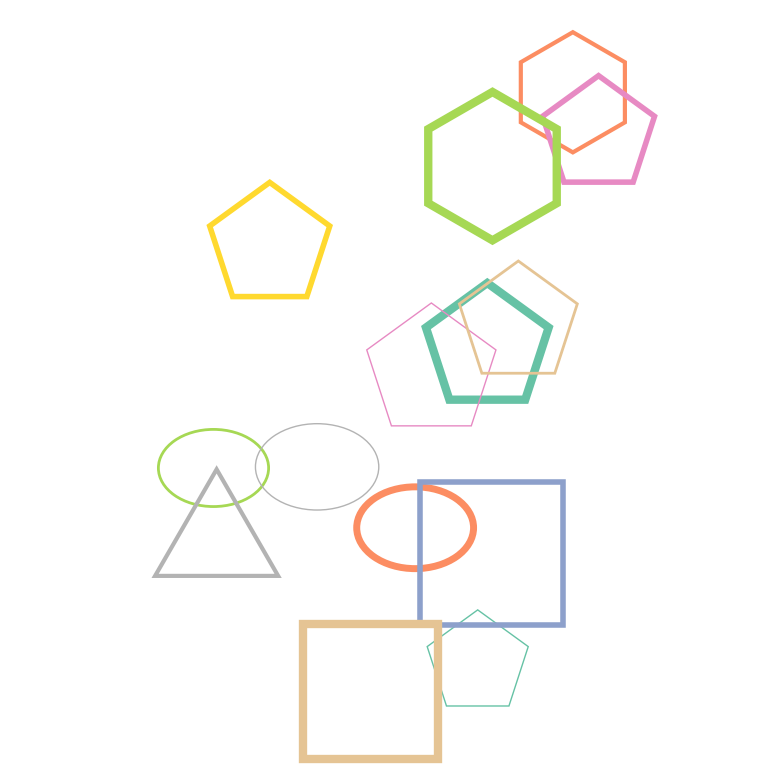[{"shape": "pentagon", "thickness": 0.5, "radius": 0.34, "center": [0.62, 0.139]}, {"shape": "pentagon", "thickness": 3, "radius": 0.42, "center": [0.633, 0.549]}, {"shape": "oval", "thickness": 2.5, "radius": 0.38, "center": [0.539, 0.315]}, {"shape": "hexagon", "thickness": 1.5, "radius": 0.39, "center": [0.744, 0.88]}, {"shape": "square", "thickness": 2, "radius": 0.46, "center": [0.639, 0.281]}, {"shape": "pentagon", "thickness": 2, "radius": 0.38, "center": [0.777, 0.825]}, {"shape": "pentagon", "thickness": 0.5, "radius": 0.44, "center": [0.56, 0.518]}, {"shape": "hexagon", "thickness": 3, "radius": 0.48, "center": [0.64, 0.784]}, {"shape": "oval", "thickness": 1, "radius": 0.36, "center": [0.277, 0.392]}, {"shape": "pentagon", "thickness": 2, "radius": 0.41, "center": [0.35, 0.681]}, {"shape": "square", "thickness": 3, "radius": 0.44, "center": [0.481, 0.102]}, {"shape": "pentagon", "thickness": 1, "radius": 0.4, "center": [0.673, 0.58]}, {"shape": "triangle", "thickness": 1.5, "radius": 0.46, "center": [0.281, 0.298]}, {"shape": "oval", "thickness": 0.5, "radius": 0.4, "center": [0.412, 0.394]}]